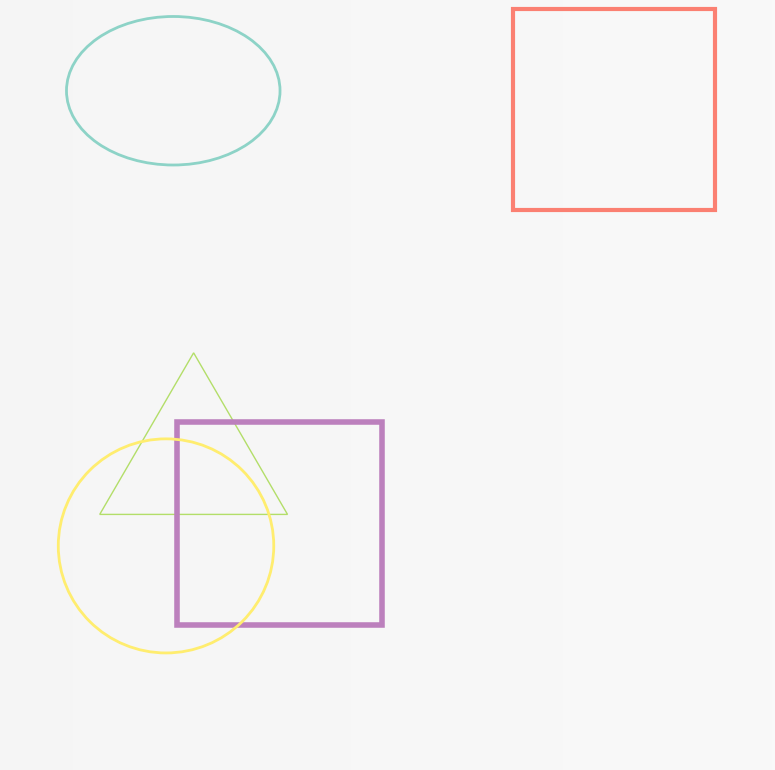[{"shape": "oval", "thickness": 1, "radius": 0.69, "center": [0.224, 0.882]}, {"shape": "square", "thickness": 1.5, "radius": 0.65, "center": [0.792, 0.858]}, {"shape": "triangle", "thickness": 0.5, "radius": 0.7, "center": [0.25, 0.402]}, {"shape": "square", "thickness": 2, "radius": 0.66, "center": [0.36, 0.32]}, {"shape": "circle", "thickness": 1, "radius": 0.7, "center": [0.214, 0.291]}]